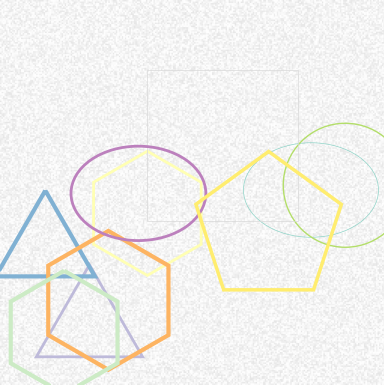[{"shape": "oval", "thickness": 0.5, "radius": 0.88, "center": [0.808, 0.506]}, {"shape": "hexagon", "thickness": 2, "radius": 0.81, "center": [0.383, 0.446]}, {"shape": "triangle", "thickness": 2, "radius": 0.8, "center": [0.232, 0.153]}, {"shape": "triangle", "thickness": 3, "radius": 0.74, "center": [0.118, 0.356]}, {"shape": "hexagon", "thickness": 3, "radius": 0.9, "center": [0.281, 0.22]}, {"shape": "circle", "thickness": 1, "radius": 0.81, "center": [0.897, 0.519]}, {"shape": "square", "thickness": 0.5, "radius": 0.98, "center": [0.579, 0.621]}, {"shape": "oval", "thickness": 2, "radius": 0.88, "center": [0.36, 0.498]}, {"shape": "hexagon", "thickness": 3, "radius": 0.8, "center": [0.167, 0.137]}, {"shape": "pentagon", "thickness": 2.5, "radius": 0.99, "center": [0.698, 0.408]}]